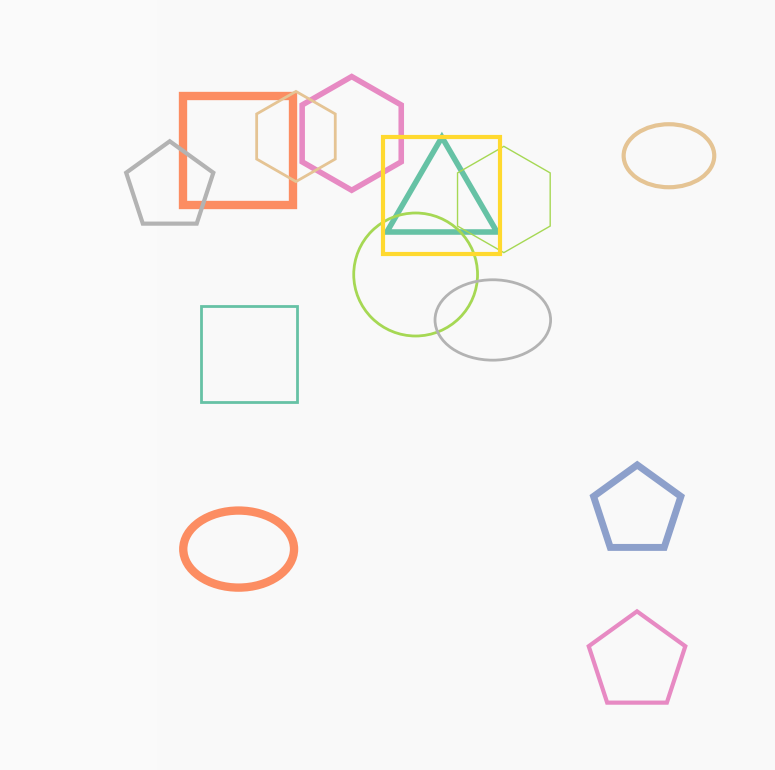[{"shape": "triangle", "thickness": 2, "radius": 0.41, "center": [0.57, 0.74]}, {"shape": "square", "thickness": 1, "radius": 0.31, "center": [0.321, 0.54]}, {"shape": "oval", "thickness": 3, "radius": 0.36, "center": [0.308, 0.287]}, {"shape": "square", "thickness": 3, "radius": 0.36, "center": [0.307, 0.805]}, {"shape": "pentagon", "thickness": 2.5, "radius": 0.3, "center": [0.822, 0.337]}, {"shape": "hexagon", "thickness": 2, "radius": 0.37, "center": [0.454, 0.827]}, {"shape": "pentagon", "thickness": 1.5, "radius": 0.33, "center": [0.822, 0.14]}, {"shape": "hexagon", "thickness": 0.5, "radius": 0.35, "center": [0.65, 0.741]}, {"shape": "circle", "thickness": 1, "radius": 0.4, "center": [0.536, 0.644]}, {"shape": "square", "thickness": 1.5, "radius": 0.38, "center": [0.57, 0.746]}, {"shape": "oval", "thickness": 1.5, "radius": 0.29, "center": [0.863, 0.798]}, {"shape": "hexagon", "thickness": 1, "radius": 0.29, "center": [0.382, 0.823]}, {"shape": "oval", "thickness": 1, "radius": 0.37, "center": [0.636, 0.584]}, {"shape": "pentagon", "thickness": 1.5, "radius": 0.3, "center": [0.219, 0.757]}]